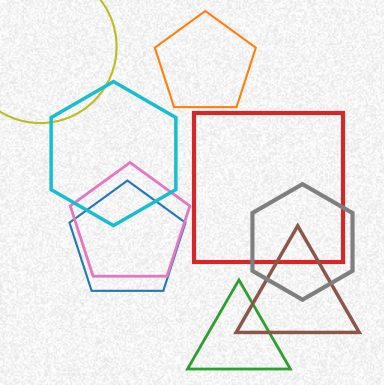[{"shape": "pentagon", "thickness": 1.5, "radius": 0.79, "center": [0.331, 0.373]}, {"shape": "pentagon", "thickness": 1.5, "radius": 0.69, "center": [0.533, 0.833]}, {"shape": "triangle", "thickness": 2, "radius": 0.77, "center": [0.621, 0.119]}, {"shape": "square", "thickness": 3, "radius": 0.97, "center": [0.697, 0.512]}, {"shape": "triangle", "thickness": 2.5, "radius": 0.92, "center": [0.773, 0.229]}, {"shape": "pentagon", "thickness": 2, "radius": 0.82, "center": [0.338, 0.415]}, {"shape": "hexagon", "thickness": 3, "radius": 0.75, "center": [0.786, 0.372]}, {"shape": "circle", "thickness": 1.5, "radius": 0.99, "center": [0.105, 0.879]}, {"shape": "hexagon", "thickness": 2.5, "radius": 0.94, "center": [0.295, 0.601]}]